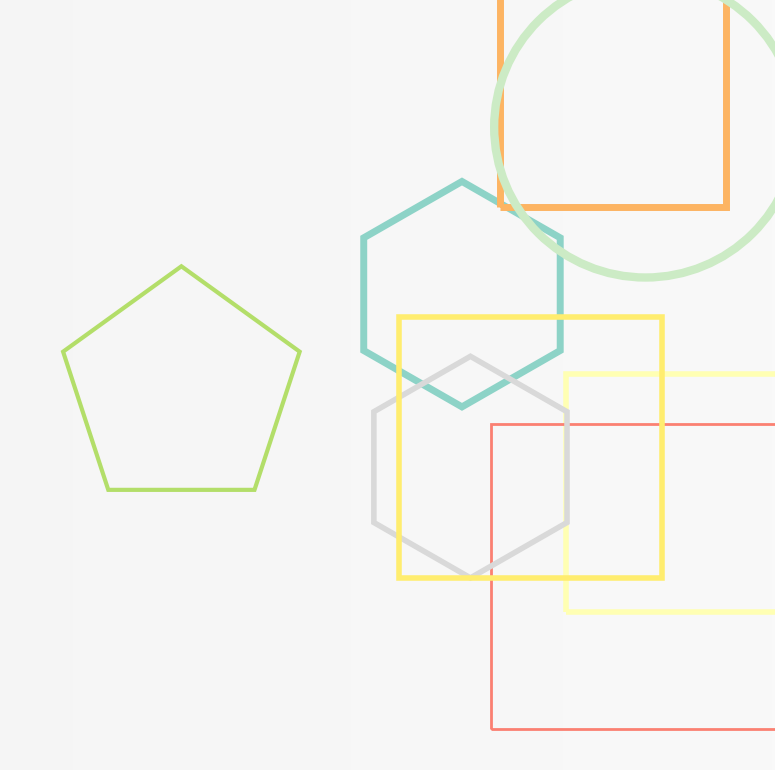[{"shape": "hexagon", "thickness": 2.5, "radius": 0.73, "center": [0.596, 0.618]}, {"shape": "square", "thickness": 2, "radius": 0.77, "center": [0.885, 0.36]}, {"shape": "square", "thickness": 1, "radius": 0.99, "center": [0.832, 0.251]}, {"shape": "square", "thickness": 2.5, "radius": 0.73, "center": [0.791, 0.877]}, {"shape": "pentagon", "thickness": 1.5, "radius": 0.8, "center": [0.234, 0.494]}, {"shape": "hexagon", "thickness": 2, "radius": 0.72, "center": [0.607, 0.393]}, {"shape": "circle", "thickness": 3, "radius": 0.98, "center": [0.833, 0.835]}, {"shape": "square", "thickness": 2, "radius": 0.85, "center": [0.685, 0.419]}]